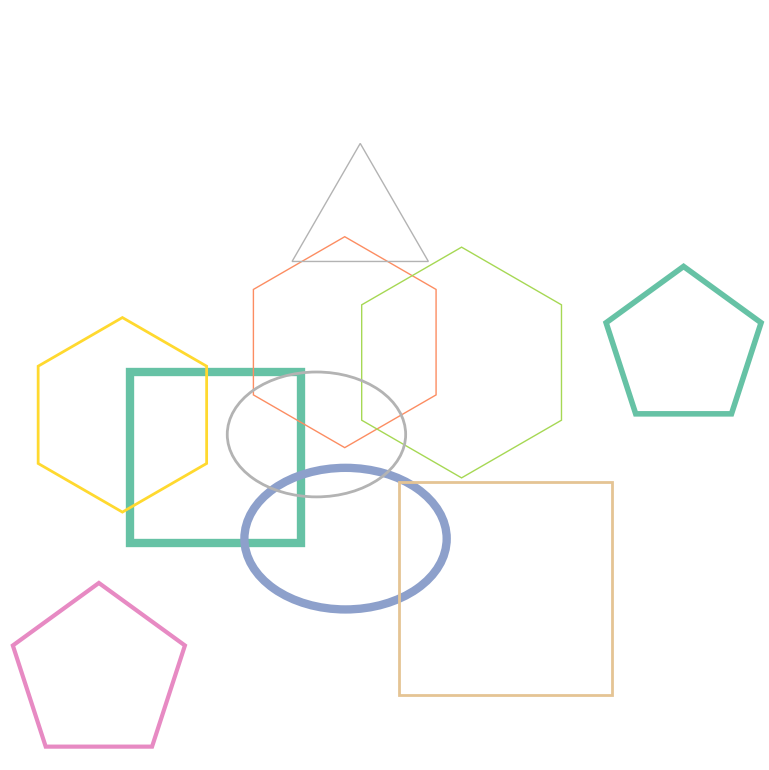[{"shape": "square", "thickness": 3, "radius": 0.56, "center": [0.28, 0.406]}, {"shape": "pentagon", "thickness": 2, "radius": 0.53, "center": [0.888, 0.548]}, {"shape": "hexagon", "thickness": 0.5, "radius": 0.68, "center": [0.448, 0.556]}, {"shape": "oval", "thickness": 3, "radius": 0.66, "center": [0.449, 0.3]}, {"shape": "pentagon", "thickness": 1.5, "radius": 0.59, "center": [0.128, 0.125]}, {"shape": "hexagon", "thickness": 0.5, "radius": 0.75, "center": [0.599, 0.529]}, {"shape": "hexagon", "thickness": 1, "radius": 0.63, "center": [0.159, 0.461]}, {"shape": "square", "thickness": 1, "radius": 0.69, "center": [0.657, 0.236]}, {"shape": "triangle", "thickness": 0.5, "radius": 0.51, "center": [0.468, 0.712]}, {"shape": "oval", "thickness": 1, "radius": 0.58, "center": [0.411, 0.436]}]